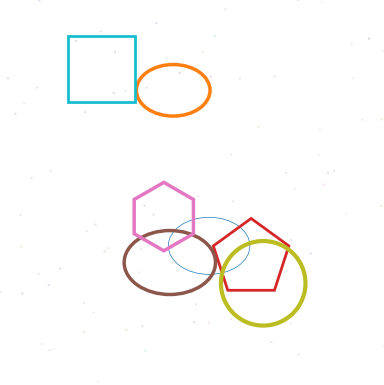[{"shape": "oval", "thickness": 0.5, "radius": 0.53, "center": [0.543, 0.361]}, {"shape": "oval", "thickness": 2.5, "radius": 0.48, "center": [0.45, 0.765]}, {"shape": "pentagon", "thickness": 2, "radius": 0.52, "center": [0.652, 0.329]}, {"shape": "oval", "thickness": 2.5, "radius": 0.59, "center": [0.441, 0.318]}, {"shape": "hexagon", "thickness": 2.5, "radius": 0.44, "center": [0.425, 0.437]}, {"shape": "circle", "thickness": 3, "radius": 0.55, "center": [0.684, 0.264]}, {"shape": "square", "thickness": 2, "radius": 0.43, "center": [0.263, 0.82]}]